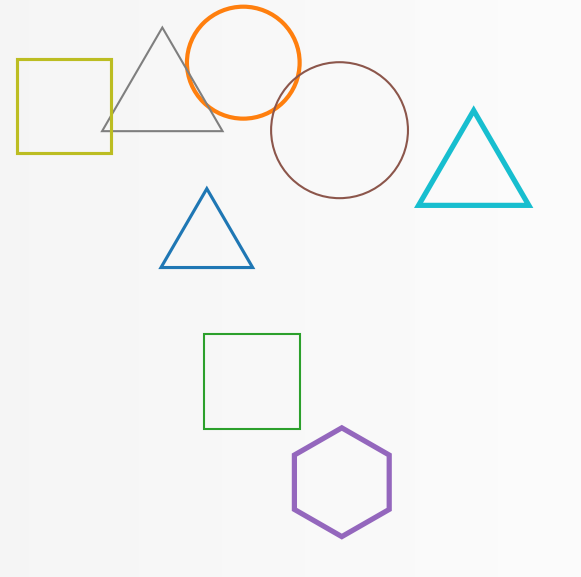[{"shape": "triangle", "thickness": 1.5, "radius": 0.46, "center": [0.356, 0.581]}, {"shape": "circle", "thickness": 2, "radius": 0.48, "center": [0.419, 0.891]}, {"shape": "square", "thickness": 1, "radius": 0.41, "center": [0.433, 0.338]}, {"shape": "hexagon", "thickness": 2.5, "radius": 0.47, "center": [0.588, 0.164]}, {"shape": "circle", "thickness": 1, "radius": 0.59, "center": [0.584, 0.774]}, {"shape": "triangle", "thickness": 1, "radius": 0.6, "center": [0.279, 0.832]}, {"shape": "square", "thickness": 1.5, "radius": 0.41, "center": [0.11, 0.815]}, {"shape": "triangle", "thickness": 2.5, "radius": 0.55, "center": [0.815, 0.698]}]